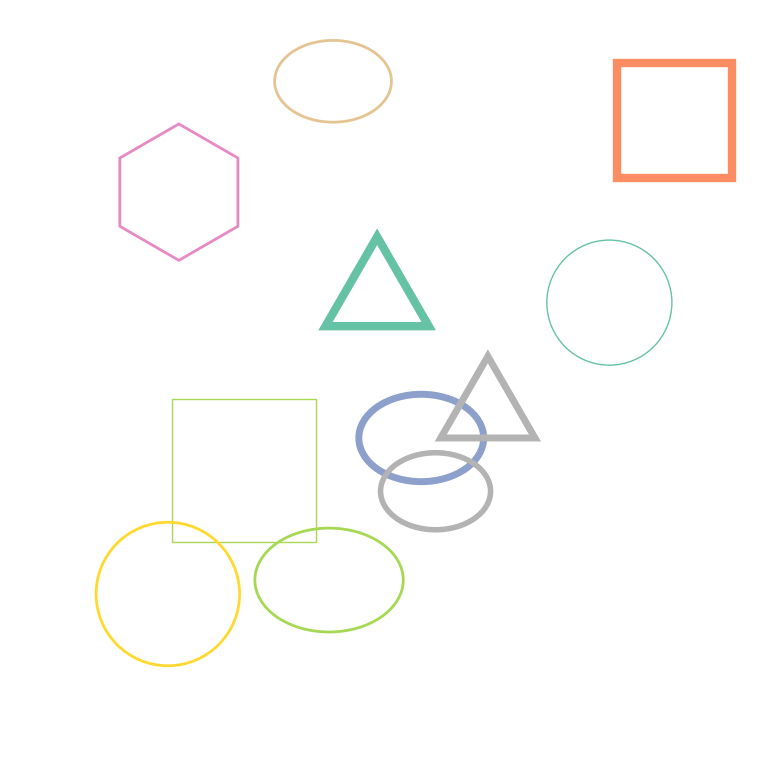[{"shape": "circle", "thickness": 0.5, "radius": 0.41, "center": [0.791, 0.607]}, {"shape": "triangle", "thickness": 3, "radius": 0.39, "center": [0.49, 0.615]}, {"shape": "square", "thickness": 3, "radius": 0.37, "center": [0.876, 0.844]}, {"shape": "oval", "thickness": 2.5, "radius": 0.41, "center": [0.547, 0.431]}, {"shape": "hexagon", "thickness": 1, "radius": 0.44, "center": [0.232, 0.75]}, {"shape": "square", "thickness": 0.5, "radius": 0.47, "center": [0.316, 0.389]}, {"shape": "oval", "thickness": 1, "radius": 0.48, "center": [0.427, 0.247]}, {"shape": "circle", "thickness": 1, "radius": 0.47, "center": [0.218, 0.229]}, {"shape": "oval", "thickness": 1, "radius": 0.38, "center": [0.433, 0.894]}, {"shape": "oval", "thickness": 2, "radius": 0.36, "center": [0.566, 0.362]}, {"shape": "triangle", "thickness": 2.5, "radius": 0.35, "center": [0.634, 0.467]}]